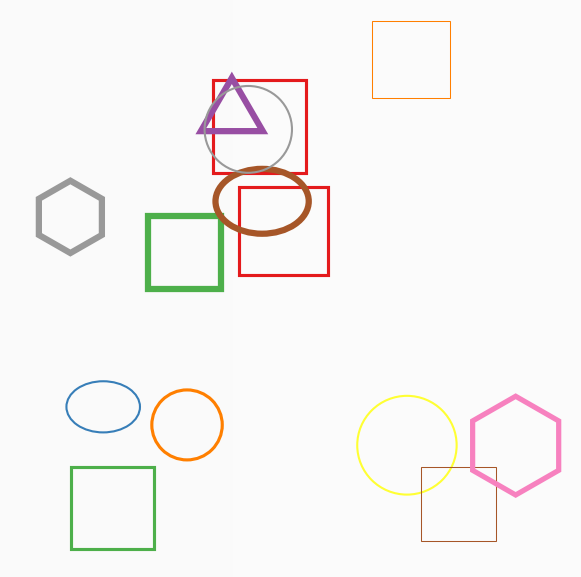[{"shape": "square", "thickness": 1.5, "radius": 0.38, "center": [0.488, 0.6]}, {"shape": "square", "thickness": 1.5, "radius": 0.4, "center": [0.446, 0.78]}, {"shape": "oval", "thickness": 1, "radius": 0.32, "center": [0.178, 0.295]}, {"shape": "square", "thickness": 3, "radius": 0.31, "center": [0.318, 0.562]}, {"shape": "square", "thickness": 1.5, "radius": 0.36, "center": [0.193, 0.119]}, {"shape": "triangle", "thickness": 3, "radius": 0.31, "center": [0.399, 0.803]}, {"shape": "circle", "thickness": 1.5, "radius": 0.3, "center": [0.322, 0.263]}, {"shape": "square", "thickness": 0.5, "radius": 0.33, "center": [0.707, 0.896]}, {"shape": "circle", "thickness": 1, "radius": 0.43, "center": [0.7, 0.228]}, {"shape": "oval", "thickness": 3, "radius": 0.4, "center": [0.451, 0.651]}, {"shape": "square", "thickness": 0.5, "radius": 0.32, "center": [0.789, 0.126]}, {"shape": "hexagon", "thickness": 2.5, "radius": 0.43, "center": [0.887, 0.227]}, {"shape": "circle", "thickness": 1, "radius": 0.38, "center": [0.427, 0.775]}, {"shape": "hexagon", "thickness": 3, "radius": 0.31, "center": [0.121, 0.624]}]